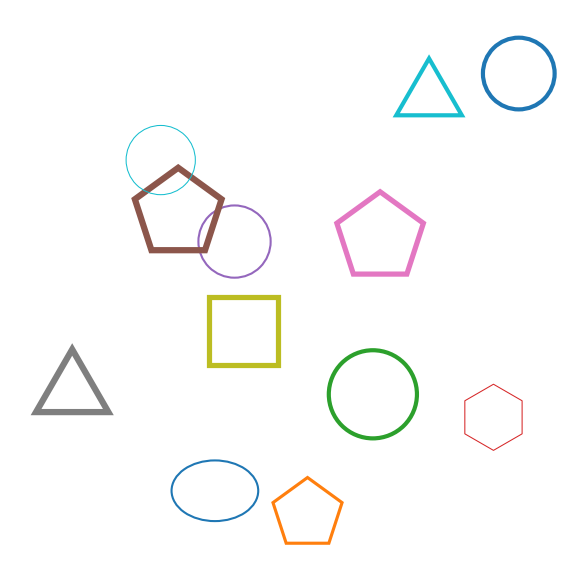[{"shape": "circle", "thickness": 2, "radius": 0.31, "center": [0.898, 0.872]}, {"shape": "oval", "thickness": 1, "radius": 0.38, "center": [0.372, 0.149]}, {"shape": "pentagon", "thickness": 1.5, "radius": 0.31, "center": [0.533, 0.109]}, {"shape": "circle", "thickness": 2, "radius": 0.38, "center": [0.646, 0.316]}, {"shape": "hexagon", "thickness": 0.5, "radius": 0.29, "center": [0.854, 0.277]}, {"shape": "circle", "thickness": 1, "radius": 0.31, "center": [0.406, 0.581]}, {"shape": "pentagon", "thickness": 3, "radius": 0.39, "center": [0.309, 0.63]}, {"shape": "pentagon", "thickness": 2.5, "radius": 0.39, "center": [0.658, 0.588]}, {"shape": "triangle", "thickness": 3, "radius": 0.36, "center": [0.125, 0.322]}, {"shape": "square", "thickness": 2.5, "radius": 0.3, "center": [0.422, 0.426]}, {"shape": "triangle", "thickness": 2, "radius": 0.33, "center": [0.743, 0.832]}, {"shape": "circle", "thickness": 0.5, "radius": 0.3, "center": [0.278, 0.722]}]